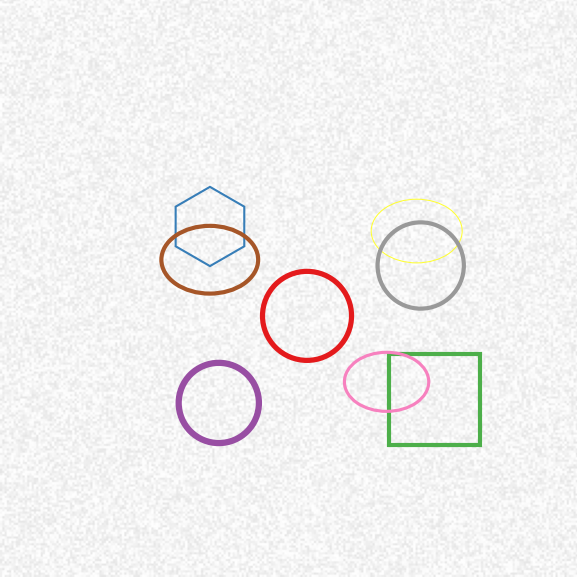[{"shape": "circle", "thickness": 2.5, "radius": 0.39, "center": [0.532, 0.452]}, {"shape": "hexagon", "thickness": 1, "radius": 0.34, "center": [0.364, 0.607]}, {"shape": "square", "thickness": 2, "radius": 0.39, "center": [0.752, 0.307]}, {"shape": "circle", "thickness": 3, "radius": 0.35, "center": [0.379, 0.301]}, {"shape": "oval", "thickness": 0.5, "radius": 0.39, "center": [0.722, 0.599]}, {"shape": "oval", "thickness": 2, "radius": 0.42, "center": [0.363, 0.549]}, {"shape": "oval", "thickness": 1.5, "radius": 0.37, "center": [0.669, 0.338]}, {"shape": "circle", "thickness": 2, "radius": 0.37, "center": [0.729, 0.539]}]